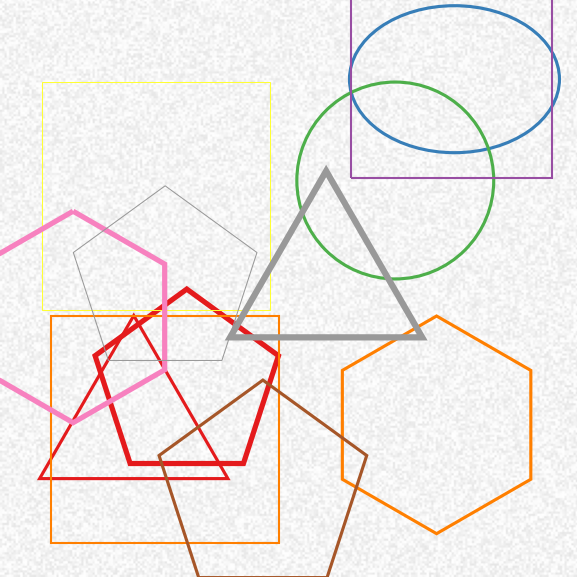[{"shape": "triangle", "thickness": 1.5, "radius": 0.94, "center": [0.232, 0.264]}, {"shape": "pentagon", "thickness": 2.5, "radius": 0.83, "center": [0.323, 0.332]}, {"shape": "oval", "thickness": 1.5, "radius": 0.91, "center": [0.787, 0.862]}, {"shape": "circle", "thickness": 1.5, "radius": 0.85, "center": [0.684, 0.687]}, {"shape": "square", "thickness": 1, "radius": 0.87, "center": [0.782, 0.865]}, {"shape": "square", "thickness": 1, "radius": 0.98, "center": [0.286, 0.256]}, {"shape": "hexagon", "thickness": 1.5, "radius": 0.94, "center": [0.756, 0.263]}, {"shape": "square", "thickness": 0.5, "radius": 0.99, "center": [0.27, 0.659]}, {"shape": "pentagon", "thickness": 1.5, "radius": 0.95, "center": [0.455, 0.152]}, {"shape": "hexagon", "thickness": 2.5, "radius": 0.92, "center": [0.127, 0.45]}, {"shape": "triangle", "thickness": 3, "radius": 0.96, "center": [0.565, 0.511]}, {"shape": "pentagon", "thickness": 0.5, "radius": 0.84, "center": [0.286, 0.51]}]